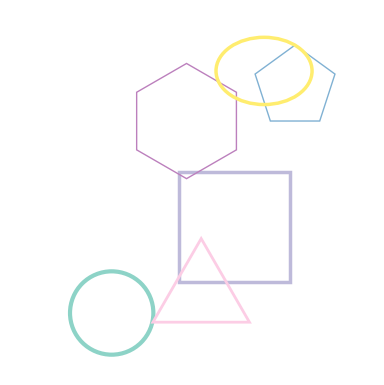[{"shape": "circle", "thickness": 3, "radius": 0.54, "center": [0.29, 0.187]}, {"shape": "square", "thickness": 2.5, "radius": 0.72, "center": [0.609, 0.409]}, {"shape": "pentagon", "thickness": 1, "radius": 0.55, "center": [0.766, 0.774]}, {"shape": "triangle", "thickness": 2, "radius": 0.72, "center": [0.523, 0.236]}, {"shape": "hexagon", "thickness": 1, "radius": 0.75, "center": [0.485, 0.686]}, {"shape": "oval", "thickness": 2.5, "radius": 0.62, "center": [0.686, 0.816]}]